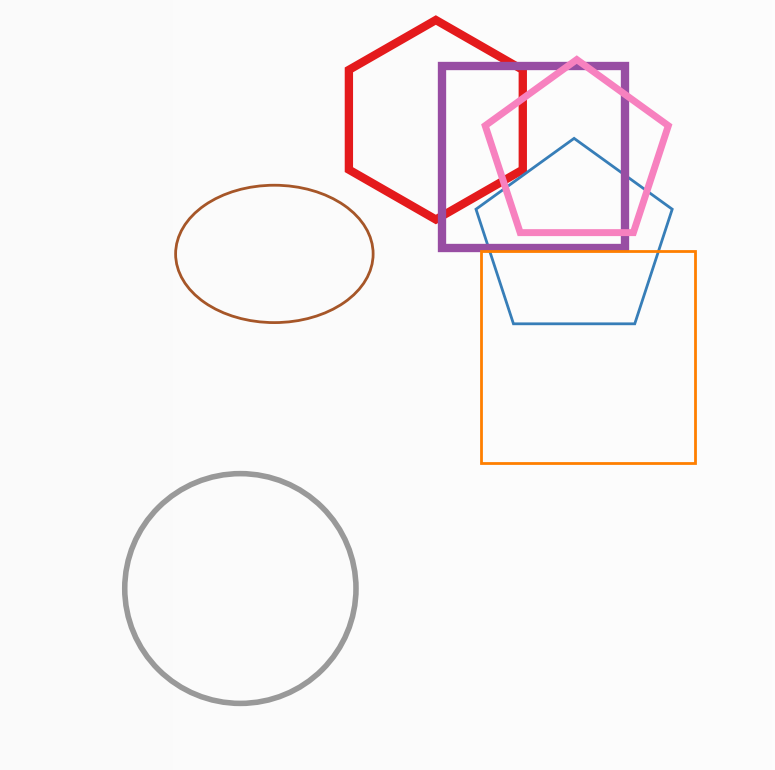[{"shape": "hexagon", "thickness": 3, "radius": 0.65, "center": [0.562, 0.844]}, {"shape": "pentagon", "thickness": 1, "radius": 0.67, "center": [0.741, 0.687]}, {"shape": "square", "thickness": 3, "radius": 0.59, "center": [0.689, 0.796]}, {"shape": "square", "thickness": 1, "radius": 0.69, "center": [0.758, 0.537]}, {"shape": "oval", "thickness": 1, "radius": 0.64, "center": [0.354, 0.67]}, {"shape": "pentagon", "thickness": 2.5, "radius": 0.62, "center": [0.744, 0.798]}, {"shape": "circle", "thickness": 2, "radius": 0.75, "center": [0.31, 0.236]}]